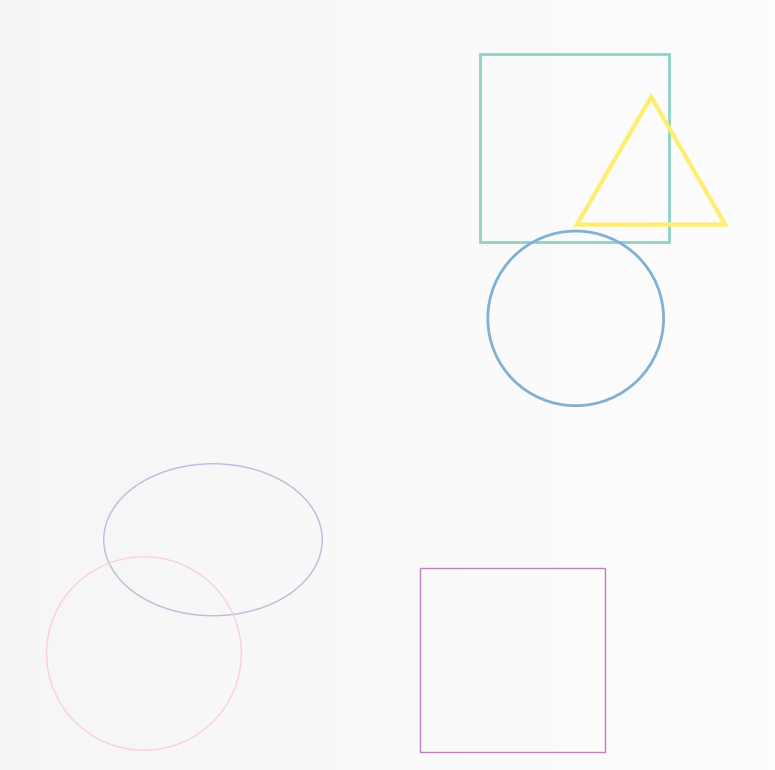[{"shape": "square", "thickness": 1, "radius": 0.61, "center": [0.742, 0.808]}, {"shape": "oval", "thickness": 0.5, "radius": 0.71, "center": [0.275, 0.299]}, {"shape": "circle", "thickness": 1, "radius": 0.57, "center": [0.743, 0.587]}, {"shape": "circle", "thickness": 0.5, "radius": 0.63, "center": [0.186, 0.151]}, {"shape": "square", "thickness": 0.5, "radius": 0.6, "center": [0.661, 0.143]}, {"shape": "triangle", "thickness": 1.5, "radius": 0.55, "center": [0.84, 0.764]}]